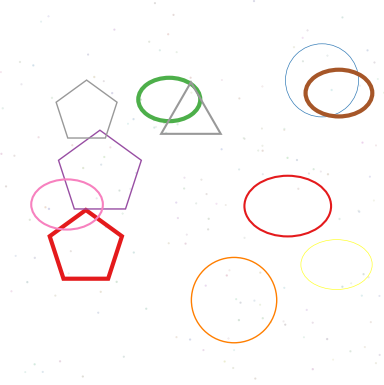[{"shape": "oval", "thickness": 1.5, "radius": 0.56, "center": [0.747, 0.465]}, {"shape": "pentagon", "thickness": 3, "radius": 0.49, "center": [0.223, 0.356]}, {"shape": "circle", "thickness": 0.5, "radius": 0.47, "center": [0.836, 0.791]}, {"shape": "oval", "thickness": 3, "radius": 0.4, "center": [0.44, 0.742]}, {"shape": "pentagon", "thickness": 1, "radius": 0.57, "center": [0.26, 0.549]}, {"shape": "circle", "thickness": 1, "radius": 0.55, "center": [0.608, 0.221]}, {"shape": "oval", "thickness": 0.5, "radius": 0.46, "center": [0.874, 0.313]}, {"shape": "oval", "thickness": 3, "radius": 0.43, "center": [0.88, 0.758]}, {"shape": "oval", "thickness": 1.5, "radius": 0.47, "center": [0.174, 0.469]}, {"shape": "pentagon", "thickness": 1, "radius": 0.42, "center": [0.225, 0.709]}, {"shape": "triangle", "thickness": 1.5, "radius": 0.45, "center": [0.496, 0.697]}]